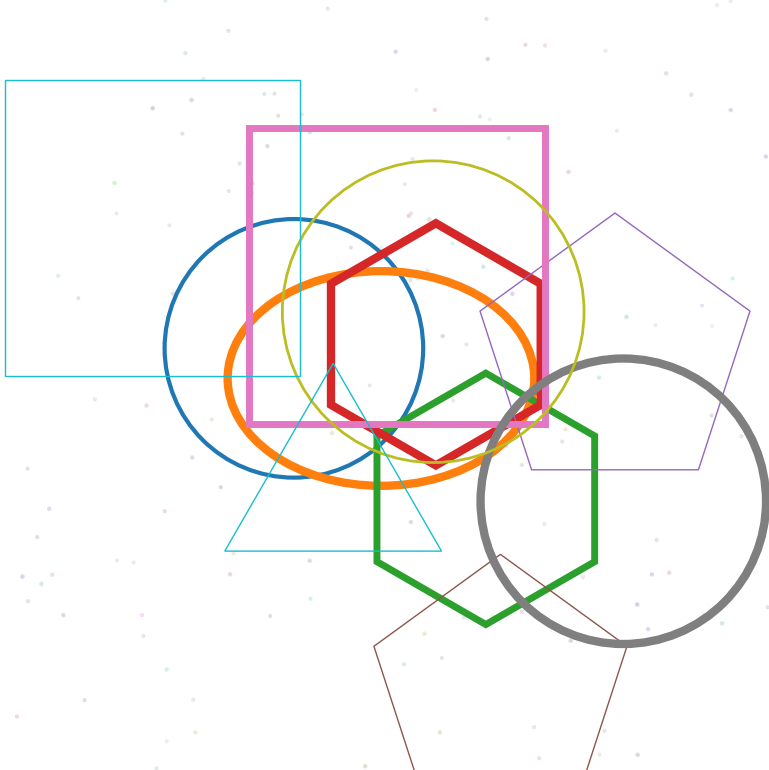[{"shape": "circle", "thickness": 1.5, "radius": 0.84, "center": [0.382, 0.548]}, {"shape": "oval", "thickness": 3, "radius": 1.0, "center": [0.495, 0.508]}, {"shape": "hexagon", "thickness": 2.5, "radius": 0.82, "center": [0.631, 0.352]}, {"shape": "hexagon", "thickness": 3, "radius": 0.79, "center": [0.566, 0.553]}, {"shape": "pentagon", "thickness": 0.5, "radius": 0.92, "center": [0.799, 0.539]}, {"shape": "pentagon", "thickness": 0.5, "radius": 0.86, "center": [0.65, 0.107]}, {"shape": "square", "thickness": 2.5, "radius": 0.96, "center": [0.515, 0.642]}, {"shape": "circle", "thickness": 3, "radius": 0.93, "center": [0.809, 0.349]}, {"shape": "circle", "thickness": 1, "radius": 0.98, "center": [0.563, 0.595]}, {"shape": "square", "thickness": 0.5, "radius": 0.96, "center": [0.198, 0.704]}, {"shape": "triangle", "thickness": 0.5, "radius": 0.81, "center": [0.433, 0.366]}]